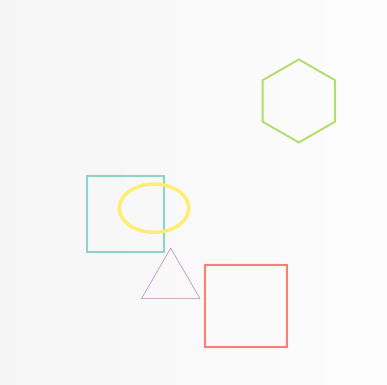[{"shape": "square", "thickness": 1.5, "radius": 0.5, "center": [0.324, 0.445]}, {"shape": "square", "thickness": 1.5, "radius": 0.53, "center": [0.634, 0.205]}, {"shape": "hexagon", "thickness": 1.5, "radius": 0.54, "center": [0.771, 0.738]}, {"shape": "triangle", "thickness": 0.5, "radius": 0.44, "center": [0.441, 0.268]}, {"shape": "oval", "thickness": 2.5, "radius": 0.45, "center": [0.398, 0.459]}]